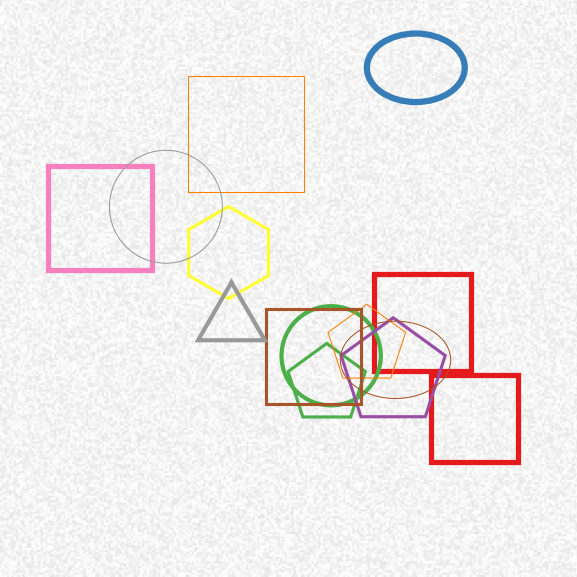[{"shape": "square", "thickness": 2.5, "radius": 0.42, "center": [0.732, 0.441]}, {"shape": "square", "thickness": 2.5, "radius": 0.38, "center": [0.821, 0.274]}, {"shape": "oval", "thickness": 3, "radius": 0.42, "center": [0.72, 0.882]}, {"shape": "pentagon", "thickness": 1.5, "radius": 0.35, "center": [0.566, 0.334]}, {"shape": "circle", "thickness": 2, "radius": 0.43, "center": [0.573, 0.383]}, {"shape": "pentagon", "thickness": 1.5, "radius": 0.47, "center": [0.681, 0.354]}, {"shape": "square", "thickness": 0.5, "radius": 0.5, "center": [0.426, 0.767]}, {"shape": "pentagon", "thickness": 0.5, "radius": 0.35, "center": [0.635, 0.402]}, {"shape": "hexagon", "thickness": 1.5, "radius": 0.4, "center": [0.396, 0.562]}, {"shape": "oval", "thickness": 0.5, "radius": 0.48, "center": [0.685, 0.376]}, {"shape": "square", "thickness": 1.5, "radius": 0.41, "center": [0.543, 0.382]}, {"shape": "square", "thickness": 2.5, "radius": 0.45, "center": [0.173, 0.622]}, {"shape": "triangle", "thickness": 2, "radius": 0.33, "center": [0.401, 0.443]}, {"shape": "circle", "thickness": 0.5, "radius": 0.49, "center": [0.287, 0.641]}]